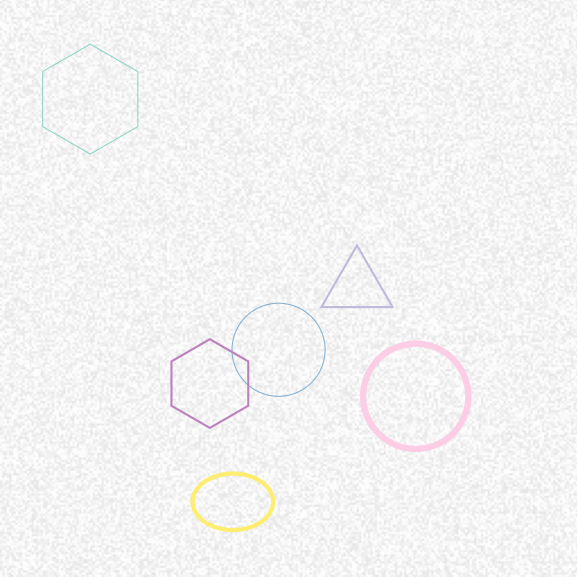[{"shape": "hexagon", "thickness": 0.5, "radius": 0.48, "center": [0.156, 0.828]}, {"shape": "triangle", "thickness": 1, "radius": 0.36, "center": [0.618, 0.503]}, {"shape": "circle", "thickness": 0.5, "radius": 0.4, "center": [0.482, 0.393]}, {"shape": "circle", "thickness": 3, "radius": 0.46, "center": [0.72, 0.313]}, {"shape": "hexagon", "thickness": 1, "radius": 0.38, "center": [0.363, 0.335]}, {"shape": "oval", "thickness": 2, "radius": 0.35, "center": [0.403, 0.13]}]